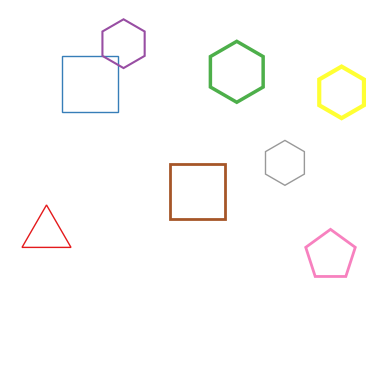[{"shape": "triangle", "thickness": 1, "radius": 0.37, "center": [0.121, 0.394]}, {"shape": "square", "thickness": 1, "radius": 0.36, "center": [0.234, 0.781]}, {"shape": "hexagon", "thickness": 2.5, "radius": 0.4, "center": [0.615, 0.813]}, {"shape": "hexagon", "thickness": 1.5, "radius": 0.32, "center": [0.321, 0.887]}, {"shape": "hexagon", "thickness": 3, "radius": 0.34, "center": [0.887, 0.76]}, {"shape": "square", "thickness": 2, "radius": 0.36, "center": [0.513, 0.503]}, {"shape": "pentagon", "thickness": 2, "radius": 0.34, "center": [0.858, 0.337]}, {"shape": "hexagon", "thickness": 1, "radius": 0.29, "center": [0.74, 0.577]}]